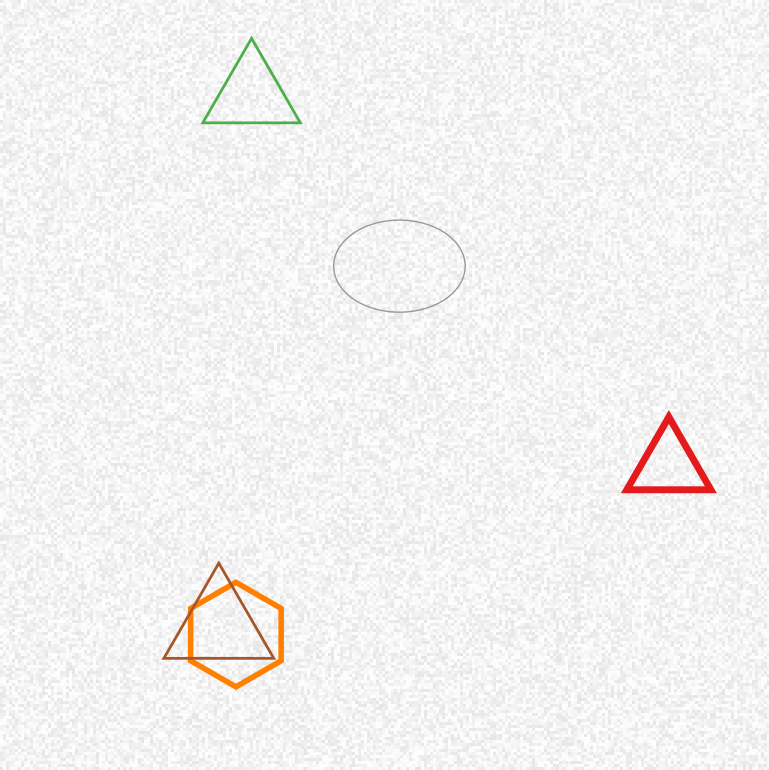[{"shape": "triangle", "thickness": 2.5, "radius": 0.32, "center": [0.869, 0.395]}, {"shape": "triangle", "thickness": 1, "radius": 0.37, "center": [0.327, 0.877]}, {"shape": "hexagon", "thickness": 2, "radius": 0.34, "center": [0.306, 0.176]}, {"shape": "triangle", "thickness": 1, "radius": 0.41, "center": [0.284, 0.186]}, {"shape": "oval", "thickness": 0.5, "radius": 0.43, "center": [0.519, 0.654]}]